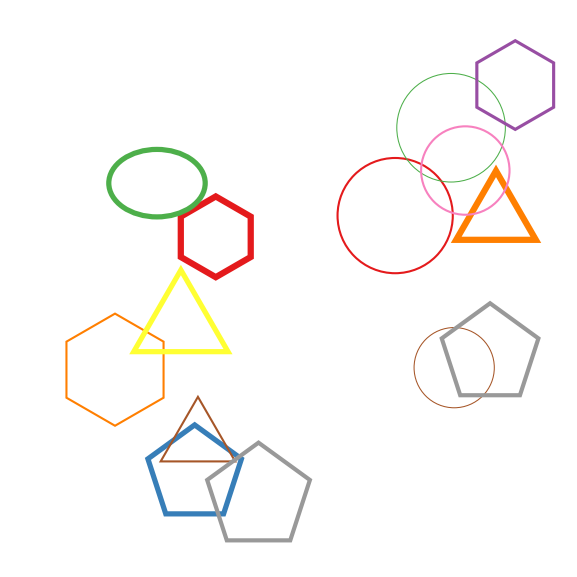[{"shape": "circle", "thickness": 1, "radius": 0.5, "center": [0.684, 0.626]}, {"shape": "hexagon", "thickness": 3, "radius": 0.35, "center": [0.374, 0.589]}, {"shape": "pentagon", "thickness": 2.5, "radius": 0.43, "center": [0.337, 0.178]}, {"shape": "circle", "thickness": 0.5, "radius": 0.47, "center": [0.781, 0.778]}, {"shape": "oval", "thickness": 2.5, "radius": 0.42, "center": [0.272, 0.682]}, {"shape": "hexagon", "thickness": 1.5, "radius": 0.38, "center": [0.892, 0.852]}, {"shape": "hexagon", "thickness": 1, "radius": 0.49, "center": [0.199, 0.359]}, {"shape": "triangle", "thickness": 3, "radius": 0.4, "center": [0.859, 0.624]}, {"shape": "triangle", "thickness": 2.5, "radius": 0.47, "center": [0.313, 0.437]}, {"shape": "triangle", "thickness": 1, "radius": 0.37, "center": [0.343, 0.237]}, {"shape": "circle", "thickness": 0.5, "radius": 0.35, "center": [0.786, 0.362]}, {"shape": "circle", "thickness": 1, "radius": 0.38, "center": [0.806, 0.704]}, {"shape": "pentagon", "thickness": 2, "radius": 0.44, "center": [0.849, 0.386]}, {"shape": "pentagon", "thickness": 2, "radius": 0.47, "center": [0.448, 0.139]}]